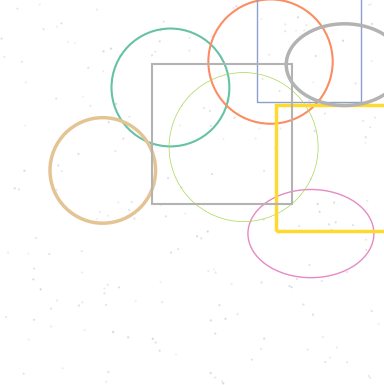[{"shape": "circle", "thickness": 1.5, "radius": 0.77, "center": [0.443, 0.773]}, {"shape": "circle", "thickness": 1.5, "radius": 0.81, "center": [0.703, 0.84]}, {"shape": "square", "thickness": 1, "radius": 0.67, "center": [0.803, 0.869]}, {"shape": "oval", "thickness": 1, "radius": 0.82, "center": [0.808, 0.393]}, {"shape": "circle", "thickness": 0.5, "radius": 0.97, "center": [0.633, 0.618]}, {"shape": "square", "thickness": 2.5, "radius": 0.82, "center": [0.881, 0.564]}, {"shape": "circle", "thickness": 2.5, "radius": 0.69, "center": [0.267, 0.557]}, {"shape": "oval", "thickness": 2.5, "radius": 0.76, "center": [0.895, 0.832]}, {"shape": "square", "thickness": 1.5, "radius": 0.91, "center": [0.577, 0.652]}]